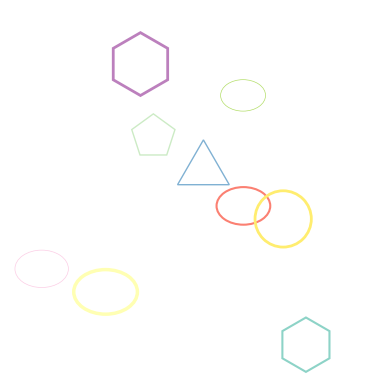[{"shape": "hexagon", "thickness": 1.5, "radius": 0.35, "center": [0.795, 0.105]}, {"shape": "oval", "thickness": 2.5, "radius": 0.41, "center": [0.274, 0.242]}, {"shape": "oval", "thickness": 1.5, "radius": 0.35, "center": [0.632, 0.465]}, {"shape": "triangle", "thickness": 1, "radius": 0.39, "center": [0.528, 0.559]}, {"shape": "oval", "thickness": 0.5, "radius": 0.29, "center": [0.631, 0.752]}, {"shape": "oval", "thickness": 0.5, "radius": 0.35, "center": [0.108, 0.302]}, {"shape": "hexagon", "thickness": 2, "radius": 0.41, "center": [0.365, 0.834]}, {"shape": "pentagon", "thickness": 1, "radius": 0.3, "center": [0.398, 0.645]}, {"shape": "circle", "thickness": 2, "radius": 0.37, "center": [0.736, 0.431]}]